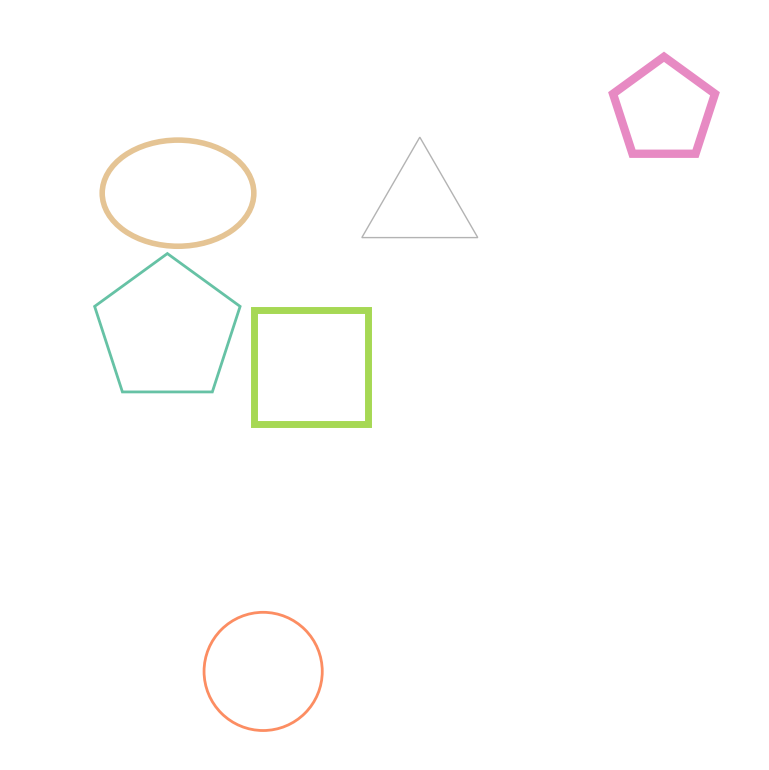[{"shape": "pentagon", "thickness": 1, "radius": 0.5, "center": [0.217, 0.571]}, {"shape": "circle", "thickness": 1, "radius": 0.38, "center": [0.342, 0.128]}, {"shape": "pentagon", "thickness": 3, "radius": 0.35, "center": [0.862, 0.857]}, {"shape": "square", "thickness": 2.5, "radius": 0.37, "center": [0.404, 0.523]}, {"shape": "oval", "thickness": 2, "radius": 0.49, "center": [0.231, 0.749]}, {"shape": "triangle", "thickness": 0.5, "radius": 0.43, "center": [0.545, 0.735]}]